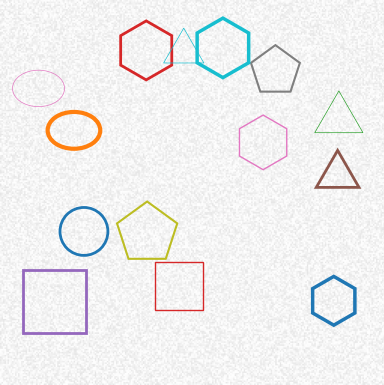[{"shape": "hexagon", "thickness": 2.5, "radius": 0.32, "center": [0.867, 0.219]}, {"shape": "circle", "thickness": 2, "radius": 0.31, "center": [0.218, 0.399]}, {"shape": "oval", "thickness": 3, "radius": 0.34, "center": [0.192, 0.661]}, {"shape": "triangle", "thickness": 0.5, "radius": 0.36, "center": [0.88, 0.691]}, {"shape": "hexagon", "thickness": 2, "radius": 0.38, "center": [0.38, 0.869]}, {"shape": "square", "thickness": 1, "radius": 0.31, "center": [0.464, 0.258]}, {"shape": "square", "thickness": 2, "radius": 0.41, "center": [0.142, 0.217]}, {"shape": "triangle", "thickness": 2, "radius": 0.32, "center": [0.877, 0.545]}, {"shape": "oval", "thickness": 0.5, "radius": 0.34, "center": [0.1, 0.77]}, {"shape": "hexagon", "thickness": 1, "radius": 0.35, "center": [0.683, 0.63]}, {"shape": "pentagon", "thickness": 1.5, "radius": 0.33, "center": [0.715, 0.816]}, {"shape": "pentagon", "thickness": 1.5, "radius": 0.41, "center": [0.382, 0.394]}, {"shape": "triangle", "thickness": 0.5, "radius": 0.3, "center": [0.477, 0.867]}, {"shape": "hexagon", "thickness": 2.5, "radius": 0.39, "center": [0.579, 0.876]}]